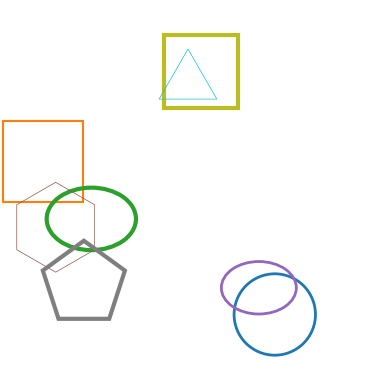[{"shape": "circle", "thickness": 2, "radius": 0.53, "center": [0.714, 0.183]}, {"shape": "square", "thickness": 1.5, "radius": 0.52, "center": [0.111, 0.58]}, {"shape": "oval", "thickness": 3, "radius": 0.58, "center": [0.237, 0.431]}, {"shape": "oval", "thickness": 2, "radius": 0.49, "center": [0.672, 0.253]}, {"shape": "hexagon", "thickness": 0.5, "radius": 0.58, "center": [0.145, 0.41]}, {"shape": "pentagon", "thickness": 3, "radius": 0.56, "center": [0.218, 0.263]}, {"shape": "square", "thickness": 3, "radius": 0.48, "center": [0.523, 0.814]}, {"shape": "triangle", "thickness": 0.5, "radius": 0.43, "center": [0.488, 0.786]}]